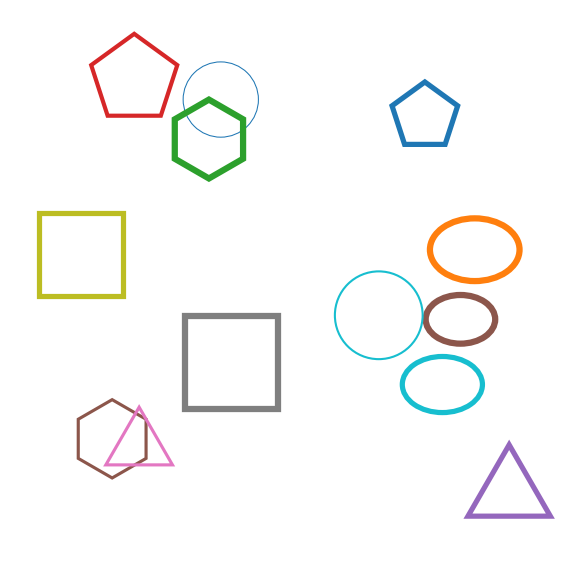[{"shape": "pentagon", "thickness": 2.5, "radius": 0.3, "center": [0.736, 0.797]}, {"shape": "circle", "thickness": 0.5, "radius": 0.33, "center": [0.382, 0.827]}, {"shape": "oval", "thickness": 3, "radius": 0.39, "center": [0.822, 0.567]}, {"shape": "hexagon", "thickness": 3, "radius": 0.34, "center": [0.362, 0.758]}, {"shape": "pentagon", "thickness": 2, "radius": 0.39, "center": [0.232, 0.862]}, {"shape": "triangle", "thickness": 2.5, "radius": 0.41, "center": [0.882, 0.147]}, {"shape": "hexagon", "thickness": 1.5, "radius": 0.34, "center": [0.194, 0.239]}, {"shape": "oval", "thickness": 3, "radius": 0.3, "center": [0.797, 0.446]}, {"shape": "triangle", "thickness": 1.5, "radius": 0.33, "center": [0.241, 0.227]}, {"shape": "square", "thickness": 3, "radius": 0.4, "center": [0.4, 0.371]}, {"shape": "square", "thickness": 2.5, "radius": 0.36, "center": [0.14, 0.559]}, {"shape": "oval", "thickness": 2.5, "radius": 0.35, "center": [0.766, 0.333]}, {"shape": "circle", "thickness": 1, "radius": 0.38, "center": [0.656, 0.453]}]